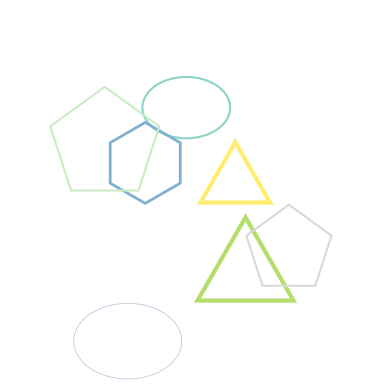[{"shape": "oval", "thickness": 1.5, "radius": 0.57, "center": [0.484, 0.72]}, {"shape": "oval", "thickness": 0.5, "radius": 0.7, "center": [0.332, 0.114]}, {"shape": "hexagon", "thickness": 2, "radius": 0.53, "center": [0.377, 0.577]}, {"shape": "triangle", "thickness": 3, "radius": 0.72, "center": [0.638, 0.291]}, {"shape": "pentagon", "thickness": 1.5, "radius": 0.58, "center": [0.75, 0.352]}, {"shape": "pentagon", "thickness": 1.5, "radius": 0.74, "center": [0.272, 0.626]}, {"shape": "triangle", "thickness": 3, "radius": 0.52, "center": [0.611, 0.526]}]